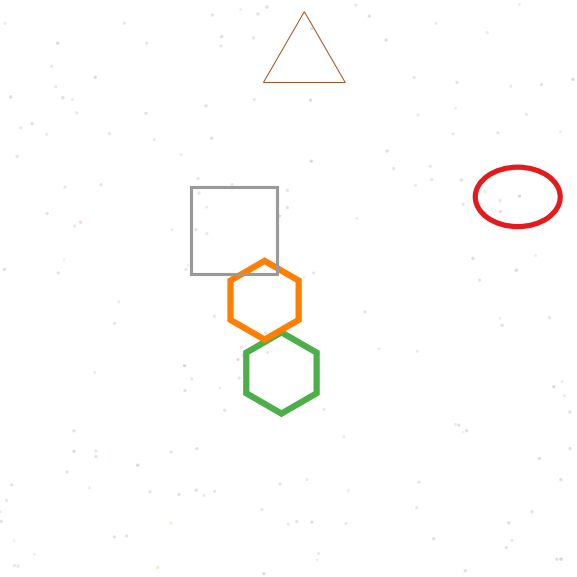[{"shape": "oval", "thickness": 2.5, "radius": 0.37, "center": [0.897, 0.658]}, {"shape": "hexagon", "thickness": 3, "radius": 0.35, "center": [0.487, 0.353]}, {"shape": "hexagon", "thickness": 3, "radius": 0.34, "center": [0.458, 0.479]}, {"shape": "triangle", "thickness": 0.5, "radius": 0.41, "center": [0.527, 0.897]}, {"shape": "square", "thickness": 1.5, "radius": 0.38, "center": [0.405, 0.599]}]